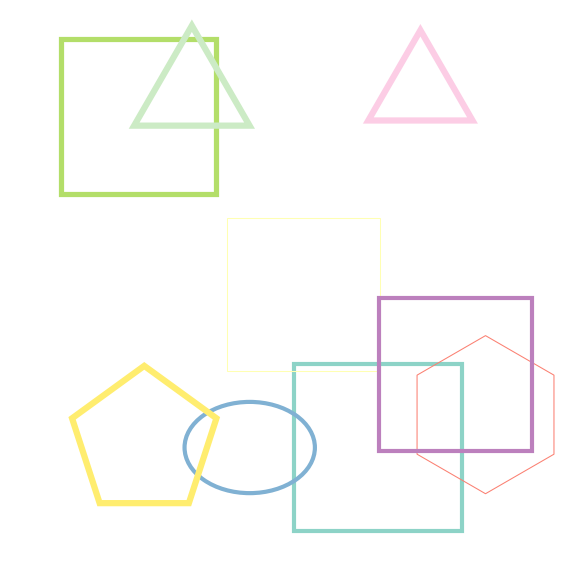[{"shape": "square", "thickness": 2, "radius": 0.73, "center": [0.654, 0.225]}, {"shape": "square", "thickness": 0.5, "radius": 0.66, "center": [0.525, 0.49]}, {"shape": "hexagon", "thickness": 0.5, "radius": 0.68, "center": [0.841, 0.281]}, {"shape": "oval", "thickness": 2, "radius": 0.56, "center": [0.432, 0.224]}, {"shape": "square", "thickness": 2.5, "radius": 0.67, "center": [0.239, 0.797]}, {"shape": "triangle", "thickness": 3, "radius": 0.52, "center": [0.728, 0.843]}, {"shape": "square", "thickness": 2, "radius": 0.66, "center": [0.788, 0.35]}, {"shape": "triangle", "thickness": 3, "radius": 0.58, "center": [0.332, 0.839]}, {"shape": "pentagon", "thickness": 3, "radius": 0.66, "center": [0.25, 0.234]}]